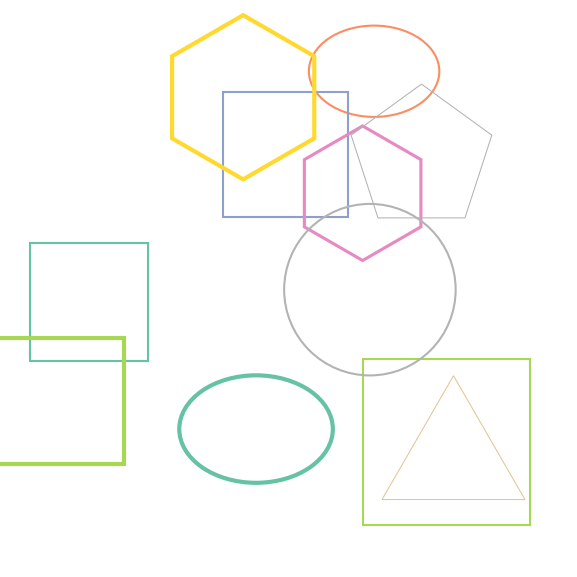[{"shape": "square", "thickness": 1, "radius": 0.51, "center": [0.154, 0.476]}, {"shape": "oval", "thickness": 2, "radius": 0.66, "center": [0.443, 0.256]}, {"shape": "oval", "thickness": 1, "radius": 0.56, "center": [0.648, 0.876]}, {"shape": "square", "thickness": 1, "radius": 0.54, "center": [0.494, 0.732]}, {"shape": "hexagon", "thickness": 1.5, "radius": 0.58, "center": [0.628, 0.665]}, {"shape": "square", "thickness": 1, "radius": 0.72, "center": [0.773, 0.234]}, {"shape": "square", "thickness": 2, "radius": 0.55, "center": [0.106, 0.304]}, {"shape": "hexagon", "thickness": 2, "radius": 0.71, "center": [0.421, 0.831]}, {"shape": "triangle", "thickness": 0.5, "radius": 0.71, "center": [0.785, 0.206]}, {"shape": "circle", "thickness": 1, "radius": 0.74, "center": [0.641, 0.498]}, {"shape": "pentagon", "thickness": 0.5, "radius": 0.64, "center": [0.73, 0.725]}]